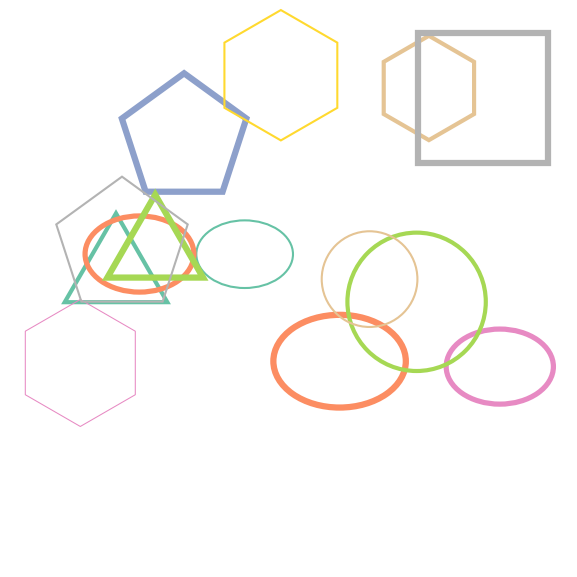[{"shape": "triangle", "thickness": 2, "radius": 0.51, "center": [0.201, 0.527]}, {"shape": "oval", "thickness": 1, "radius": 0.42, "center": [0.424, 0.559]}, {"shape": "oval", "thickness": 2.5, "radius": 0.47, "center": [0.242, 0.559]}, {"shape": "oval", "thickness": 3, "radius": 0.57, "center": [0.588, 0.374]}, {"shape": "pentagon", "thickness": 3, "radius": 0.57, "center": [0.319, 0.759]}, {"shape": "hexagon", "thickness": 0.5, "radius": 0.55, "center": [0.139, 0.371]}, {"shape": "oval", "thickness": 2.5, "radius": 0.46, "center": [0.865, 0.364]}, {"shape": "circle", "thickness": 2, "radius": 0.6, "center": [0.721, 0.476]}, {"shape": "triangle", "thickness": 3, "radius": 0.48, "center": [0.269, 0.566]}, {"shape": "hexagon", "thickness": 1, "radius": 0.56, "center": [0.486, 0.869]}, {"shape": "hexagon", "thickness": 2, "radius": 0.45, "center": [0.743, 0.847]}, {"shape": "circle", "thickness": 1, "radius": 0.41, "center": [0.64, 0.516]}, {"shape": "pentagon", "thickness": 1, "radius": 0.6, "center": [0.211, 0.574]}, {"shape": "square", "thickness": 3, "radius": 0.56, "center": [0.837, 0.829]}]